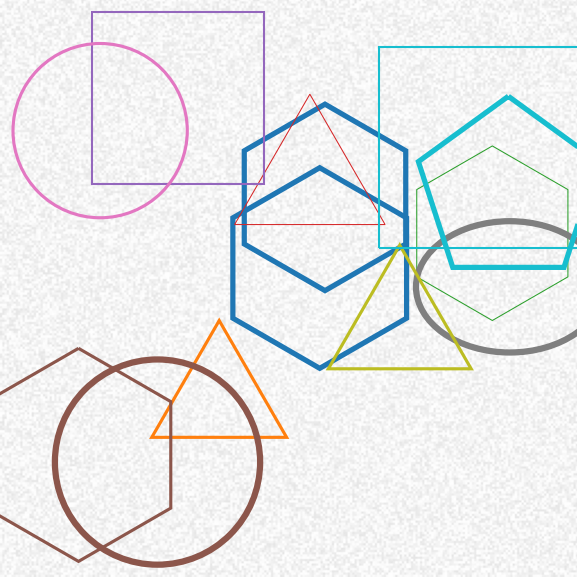[{"shape": "hexagon", "thickness": 2.5, "radius": 0.87, "center": [0.554, 0.535]}, {"shape": "hexagon", "thickness": 2.5, "radius": 0.81, "center": [0.563, 0.657]}, {"shape": "triangle", "thickness": 1.5, "radius": 0.67, "center": [0.38, 0.309]}, {"shape": "hexagon", "thickness": 0.5, "radius": 0.76, "center": [0.853, 0.595]}, {"shape": "triangle", "thickness": 0.5, "radius": 0.75, "center": [0.537, 0.686]}, {"shape": "square", "thickness": 1, "radius": 0.75, "center": [0.308, 0.829]}, {"shape": "circle", "thickness": 3, "radius": 0.89, "center": [0.273, 0.199]}, {"shape": "hexagon", "thickness": 1.5, "radius": 0.92, "center": [0.136, 0.211]}, {"shape": "circle", "thickness": 1.5, "radius": 0.75, "center": [0.173, 0.773]}, {"shape": "oval", "thickness": 3, "radius": 0.81, "center": [0.883, 0.502]}, {"shape": "triangle", "thickness": 1.5, "radius": 0.71, "center": [0.692, 0.432]}, {"shape": "square", "thickness": 1, "radius": 0.87, "center": [0.83, 0.744]}, {"shape": "pentagon", "thickness": 2.5, "radius": 0.82, "center": [0.88, 0.669]}]